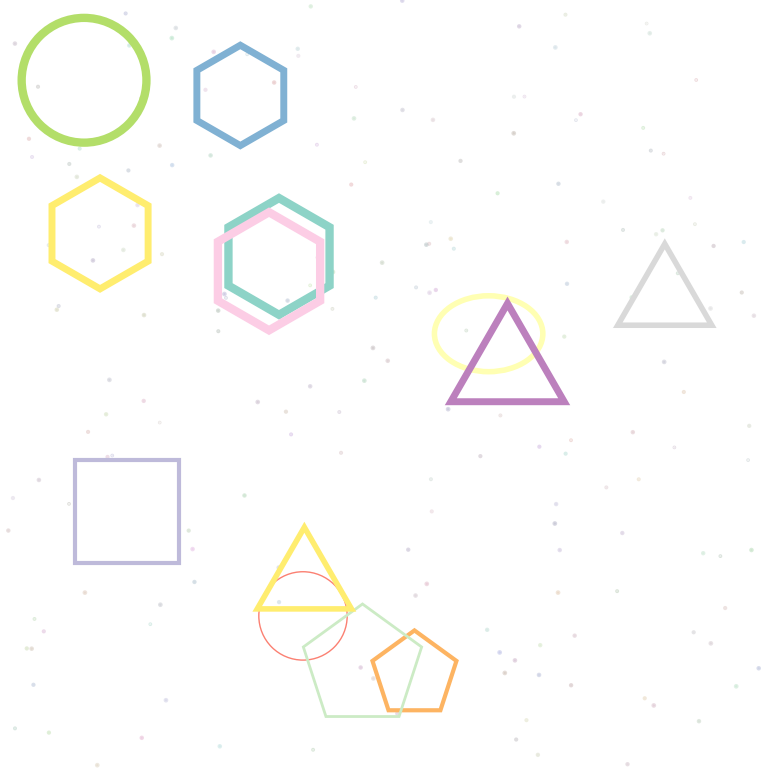[{"shape": "hexagon", "thickness": 3, "radius": 0.38, "center": [0.362, 0.667]}, {"shape": "oval", "thickness": 2, "radius": 0.35, "center": [0.635, 0.567]}, {"shape": "square", "thickness": 1.5, "radius": 0.34, "center": [0.165, 0.336]}, {"shape": "circle", "thickness": 0.5, "radius": 0.29, "center": [0.394, 0.2]}, {"shape": "hexagon", "thickness": 2.5, "radius": 0.33, "center": [0.312, 0.876]}, {"shape": "pentagon", "thickness": 1.5, "radius": 0.29, "center": [0.538, 0.124]}, {"shape": "circle", "thickness": 3, "radius": 0.41, "center": [0.109, 0.896]}, {"shape": "hexagon", "thickness": 3, "radius": 0.38, "center": [0.349, 0.648]}, {"shape": "triangle", "thickness": 2, "radius": 0.35, "center": [0.863, 0.613]}, {"shape": "triangle", "thickness": 2.5, "radius": 0.43, "center": [0.659, 0.521]}, {"shape": "pentagon", "thickness": 1, "radius": 0.4, "center": [0.471, 0.135]}, {"shape": "hexagon", "thickness": 2.5, "radius": 0.36, "center": [0.13, 0.697]}, {"shape": "triangle", "thickness": 2, "radius": 0.35, "center": [0.395, 0.245]}]